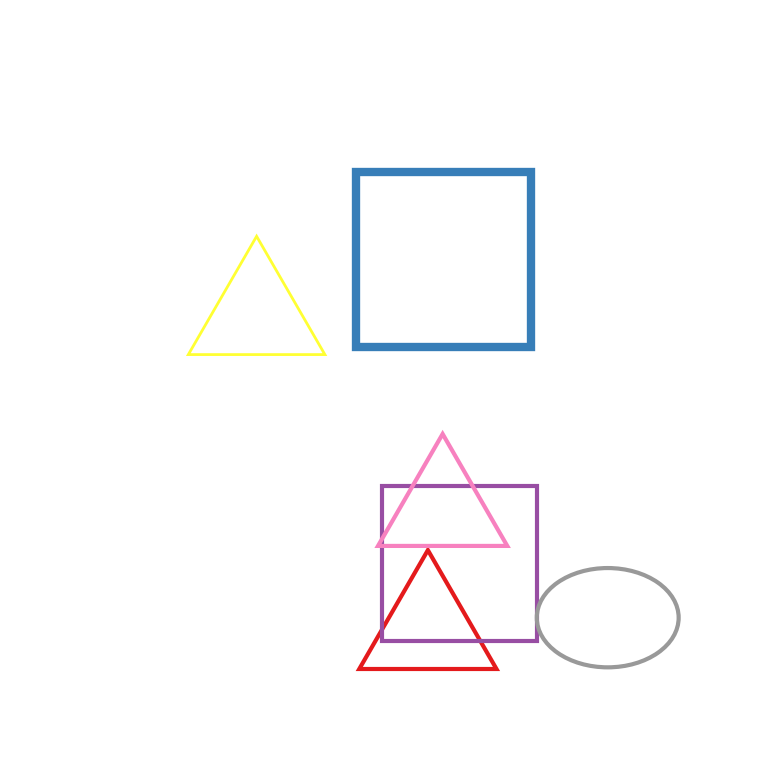[{"shape": "triangle", "thickness": 1.5, "radius": 0.51, "center": [0.556, 0.183]}, {"shape": "square", "thickness": 3, "radius": 0.57, "center": [0.576, 0.663]}, {"shape": "square", "thickness": 1.5, "radius": 0.5, "center": [0.597, 0.269]}, {"shape": "triangle", "thickness": 1, "radius": 0.51, "center": [0.333, 0.591]}, {"shape": "triangle", "thickness": 1.5, "radius": 0.48, "center": [0.575, 0.339]}, {"shape": "oval", "thickness": 1.5, "radius": 0.46, "center": [0.789, 0.198]}]